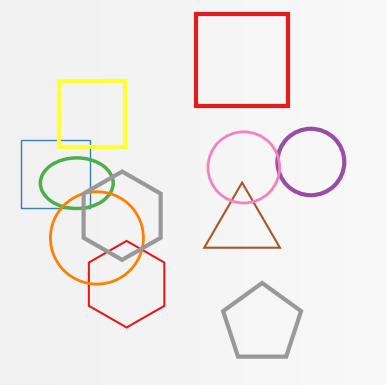[{"shape": "hexagon", "thickness": 1.5, "radius": 0.56, "center": [0.327, 0.262]}, {"shape": "square", "thickness": 3, "radius": 0.59, "center": [0.624, 0.844]}, {"shape": "square", "thickness": 1, "radius": 0.44, "center": [0.143, 0.547]}, {"shape": "oval", "thickness": 2.5, "radius": 0.47, "center": [0.198, 0.524]}, {"shape": "circle", "thickness": 3, "radius": 0.43, "center": [0.802, 0.579]}, {"shape": "circle", "thickness": 2, "radius": 0.6, "center": [0.25, 0.382]}, {"shape": "square", "thickness": 3, "radius": 0.43, "center": [0.238, 0.704]}, {"shape": "triangle", "thickness": 1.5, "radius": 0.56, "center": [0.625, 0.413]}, {"shape": "circle", "thickness": 2, "radius": 0.46, "center": [0.629, 0.565]}, {"shape": "hexagon", "thickness": 3, "radius": 0.57, "center": [0.315, 0.44]}, {"shape": "pentagon", "thickness": 3, "radius": 0.53, "center": [0.676, 0.159]}]